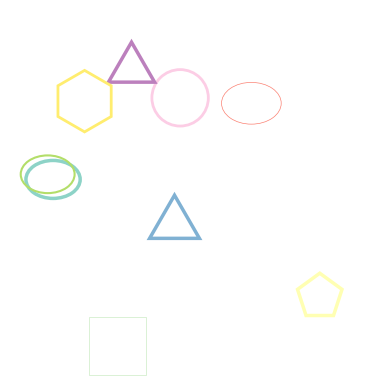[{"shape": "oval", "thickness": 2.5, "radius": 0.35, "center": [0.138, 0.534]}, {"shape": "pentagon", "thickness": 2.5, "radius": 0.3, "center": [0.831, 0.23]}, {"shape": "oval", "thickness": 0.5, "radius": 0.39, "center": [0.653, 0.732]}, {"shape": "triangle", "thickness": 2.5, "radius": 0.37, "center": [0.453, 0.418]}, {"shape": "oval", "thickness": 1.5, "radius": 0.35, "center": [0.124, 0.547]}, {"shape": "circle", "thickness": 2, "radius": 0.37, "center": [0.468, 0.746]}, {"shape": "triangle", "thickness": 2.5, "radius": 0.35, "center": [0.342, 0.821]}, {"shape": "square", "thickness": 0.5, "radius": 0.37, "center": [0.305, 0.101]}, {"shape": "hexagon", "thickness": 2, "radius": 0.4, "center": [0.22, 0.737]}]